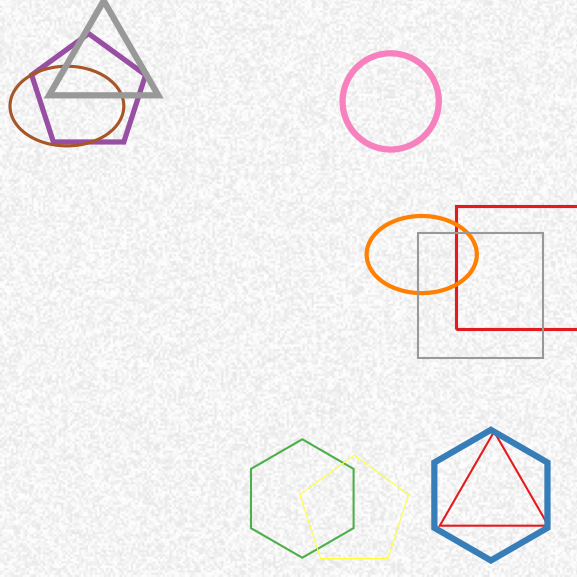[{"shape": "triangle", "thickness": 1, "radius": 0.54, "center": [0.856, 0.143]}, {"shape": "square", "thickness": 1.5, "radius": 0.53, "center": [0.897, 0.536]}, {"shape": "hexagon", "thickness": 3, "radius": 0.57, "center": [0.85, 0.142]}, {"shape": "hexagon", "thickness": 1, "radius": 0.51, "center": [0.523, 0.136]}, {"shape": "pentagon", "thickness": 2.5, "radius": 0.52, "center": [0.153, 0.837]}, {"shape": "oval", "thickness": 2, "radius": 0.48, "center": [0.73, 0.558]}, {"shape": "pentagon", "thickness": 0.5, "radius": 0.5, "center": [0.613, 0.112]}, {"shape": "oval", "thickness": 1.5, "radius": 0.49, "center": [0.116, 0.815]}, {"shape": "circle", "thickness": 3, "radius": 0.42, "center": [0.677, 0.824]}, {"shape": "square", "thickness": 1, "radius": 0.54, "center": [0.832, 0.487]}, {"shape": "triangle", "thickness": 3, "radius": 0.55, "center": [0.18, 0.889]}]